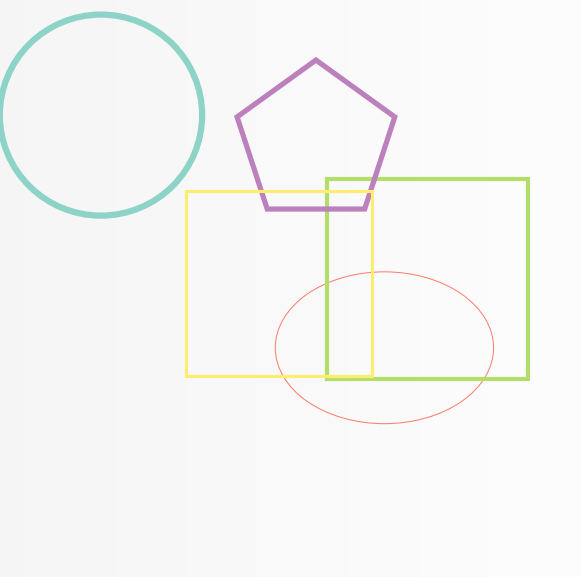[{"shape": "circle", "thickness": 3, "radius": 0.87, "center": [0.174, 0.8]}, {"shape": "oval", "thickness": 0.5, "radius": 0.94, "center": [0.661, 0.397]}, {"shape": "square", "thickness": 2, "radius": 0.87, "center": [0.736, 0.516]}, {"shape": "pentagon", "thickness": 2.5, "radius": 0.71, "center": [0.544, 0.753]}, {"shape": "square", "thickness": 1.5, "radius": 0.8, "center": [0.48, 0.508]}]